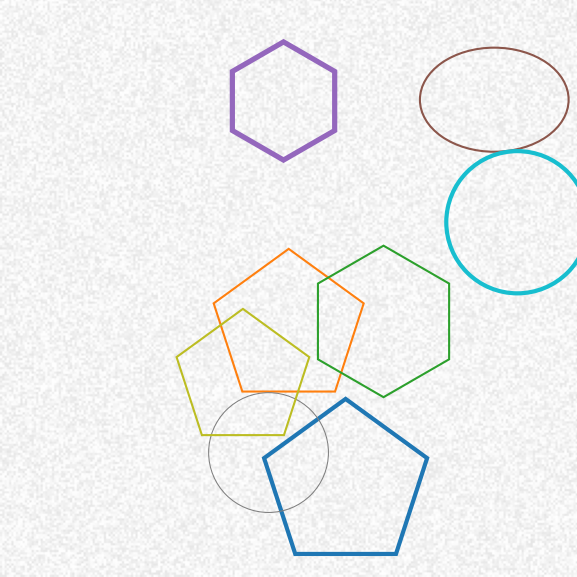[{"shape": "pentagon", "thickness": 2, "radius": 0.74, "center": [0.598, 0.16]}, {"shape": "pentagon", "thickness": 1, "radius": 0.68, "center": [0.5, 0.432]}, {"shape": "hexagon", "thickness": 1, "radius": 0.66, "center": [0.664, 0.443]}, {"shape": "hexagon", "thickness": 2.5, "radius": 0.51, "center": [0.491, 0.824]}, {"shape": "oval", "thickness": 1, "radius": 0.64, "center": [0.856, 0.826]}, {"shape": "circle", "thickness": 0.5, "radius": 0.52, "center": [0.465, 0.215]}, {"shape": "pentagon", "thickness": 1, "radius": 0.6, "center": [0.421, 0.343]}, {"shape": "circle", "thickness": 2, "radius": 0.62, "center": [0.896, 0.614]}]